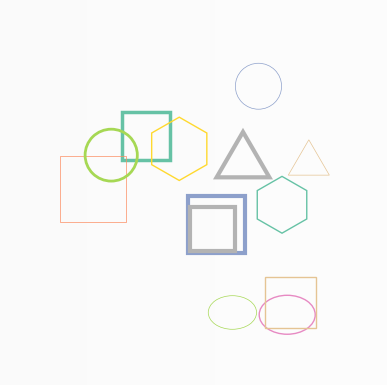[{"shape": "square", "thickness": 2.5, "radius": 0.31, "center": [0.376, 0.647]}, {"shape": "hexagon", "thickness": 1, "radius": 0.37, "center": [0.728, 0.468]}, {"shape": "square", "thickness": 0.5, "radius": 0.42, "center": [0.239, 0.509]}, {"shape": "circle", "thickness": 0.5, "radius": 0.3, "center": [0.667, 0.776]}, {"shape": "square", "thickness": 3, "radius": 0.37, "center": [0.559, 0.416]}, {"shape": "oval", "thickness": 1, "radius": 0.36, "center": [0.741, 0.182]}, {"shape": "oval", "thickness": 0.5, "radius": 0.31, "center": [0.6, 0.188]}, {"shape": "circle", "thickness": 2, "radius": 0.34, "center": [0.287, 0.597]}, {"shape": "hexagon", "thickness": 1, "radius": 0.41, "center": [0.463, 0.613]}, {"shape": "triangle", "thickness": 0.5, "radius": 0.31, "center": [0.797, 0.576]}, {"shape": "square", "thickness": 1, "radius": 0.33, "center": [0.749, 0.214]}, {"shape": "triangle", "thickness": 3, "radius": 0.39, "center": [0.627, 0.579]}, {"shape": "square", "thickness": 3, "radius": 0.29, "center": [0.549, 0.405]}]